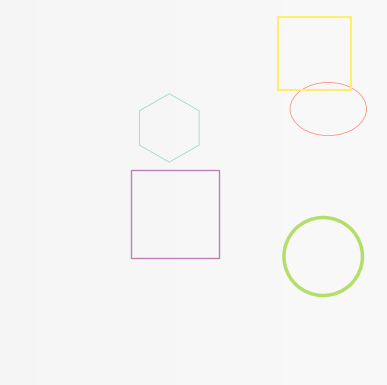[{"shape": "hexagon", "thickness": 0.5, "radius": 0.44, "center": [0.437, 0.668]}, {"shape": "oval", "thickness": 0.5, "radius": 0.49, "center": [0.847, 0.717]}, {"shape": "circle", "thickness": 2.5, "radius": 0.51, "center": [0.834, 0.334]}, {"shape": "square", "thickness": 1, "radius": 0.57, "center": [0.451, 0.444]}, {"shape": "square", "thickness": 1.5, "radius": 0.47, "center": [0.812, 0.86]}]